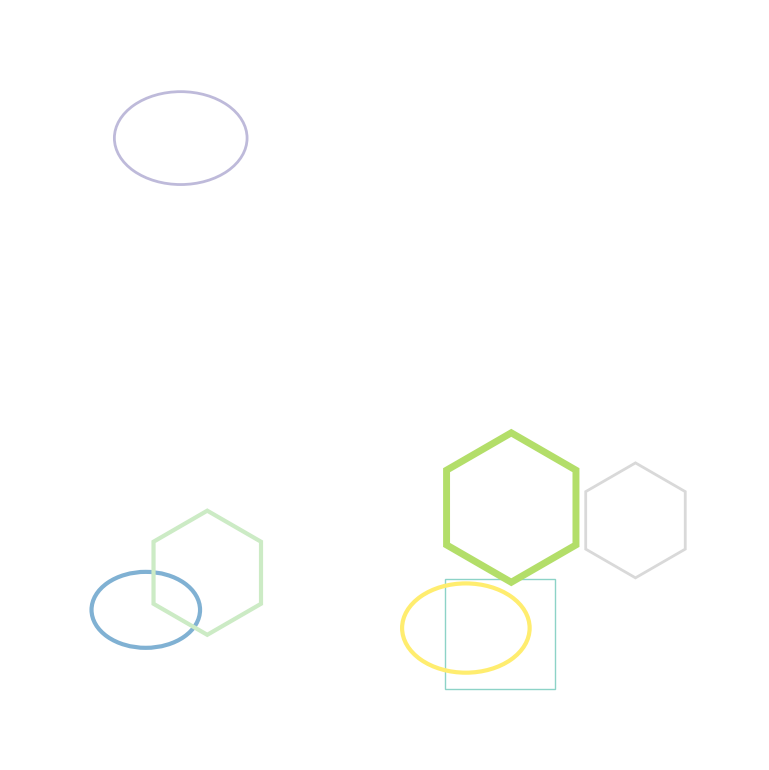[{"shape": "square", "thickness": 0.5, "radius": 0.36, "center": [0.65, 0.176]}, {"shape": "oval", "thickness": 1, "radius": 0.43, "center": [0.235, 0.821]}, {"shape": "oval", "thickness": 1.5, "radius": 0.35, "center": [0.189, 0.208]}, {"shape": "hexagon", "thickness": 2.5, "radius": 0.49, "center": [0.664, 0.341]}, {"shape": "hexagon", "thickness": 1, "radius": 0.37, "center": [0.825, 0.324]}, {"shape": "hexagon", "thickness": 1.5, "radius": 0.4, "center": [0.269, 0.256]}, {"shape": "oval", "thickness": 1.5, "radius": 0.41, "center": [0.605, 0.184]}]